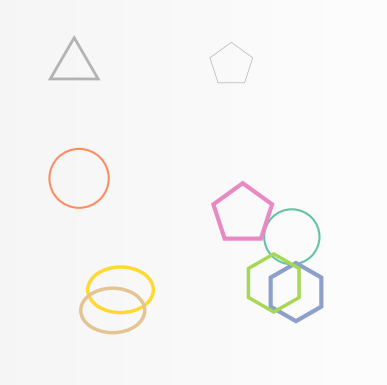[{"shape": "circle", "thickness": 1.5, "radius": 0.36, "center": [0.753, 0.385]}, {"shape": "circle", "thickness": 1.5, "radius": 0.38, "center": [0.204, 0.537]}, {"shape": "hexagon", "thickness": 3, "radius": 0.38, "center": [0.764, 0.241]}, {"shape": "pentagon", "thickness": 3, "radius": 0.4, "center": [0.626, 0.445]}, {"shape": "hexagon", "thickness": 2.5, "radius": 0.38, "center": [0.706, 0.265]}, {"shape": "oval", "thickness": 2.5, "radius": 0.42, "center": [0.311, 0.247]}, {"shape": "oval", "thickness": 2.5, "radius": 0.41, "center": [0.291, 0.194]}, {"shape": "pentagon", "thickness": 0.5, "radius": 0.29, "center": [0.597, 0.832]}, {"shape": "triangle", "thickness": 2, "radius": 0.36, "center": [0.191, 0.831]}]